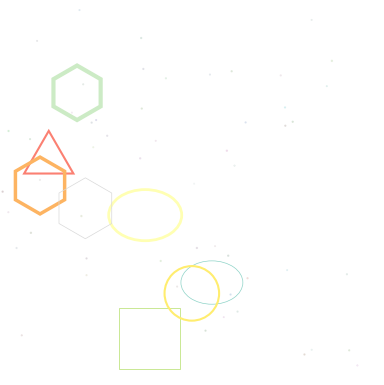[{"shape": "oval", "thickness": 0.5, "radius": 0.4, "center": [0.55, 0.266]}, {"shape": "oval", "thickness": 2, "radius": 0.47, "center": [0.377, 0.441]}, {"shape": "triangle", "thickness": 1.5, "radius": 0.37, "center": [0.127, 0.586]}, {"shape": "hexagon", "thickness": 2.5, "radius": 0.37, "center": [0.104, 0.518]}, {"shape": "square", "thickness": 0.5, "radius": 0.4, "center": [0.389, 0.121]}, {"shape": "hexagon", "thickness": 0.5, "radius": 0.4, "center": [0.222, 0.459]}, {"shape": "hexagon", "thickness": 3, "radius": 0.35, "center": [0.2, 0.759]}, {"shape": "circle", "thickness": 1.5, "radius": 0.35, "center": [0.498, 0.238]}]